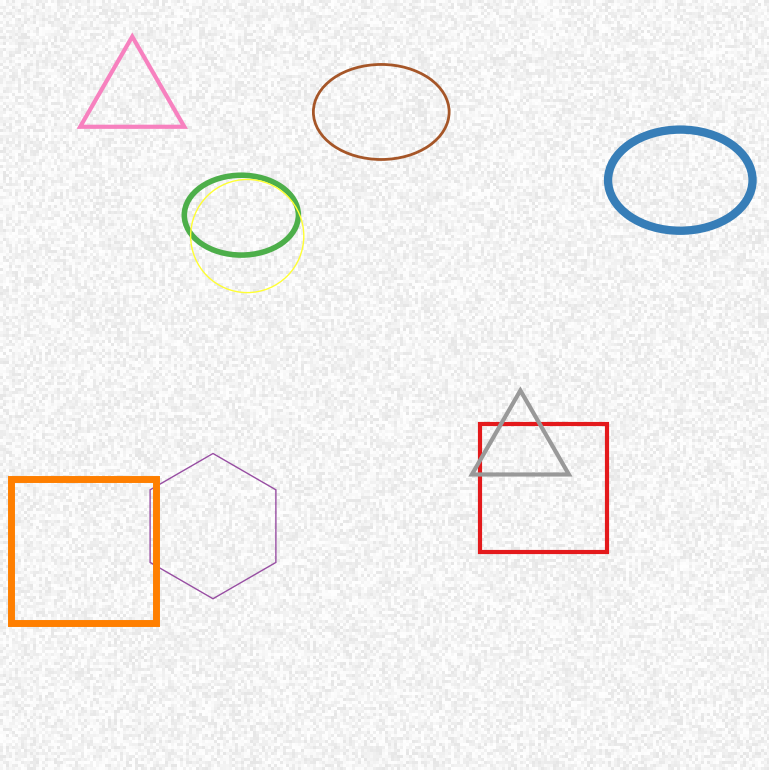[{"shape": "square", "thickness": 1.5, "radius": 0.42, "center": [0.706, 0.366]}, {"shape": "oval", "thickness": 3, "radius": 0.47, "center": [0.884, 0.766]}, {"shape": "oval", "thickness": 2, "radius": 0.37, "center": [0.313, 0.721]}, {"shape": "hexagon", "thickness": 0.5, "radius": 0.47, "center": [0.277, 0.317]}, {"shape": "square", "thickness": 2.5, "radius": 0.47, "center": [0.108, 0.284]}, {"shape": "circle", "thickness": 0.5, "radius": 0.37, "center": [0.321, 0.693]}, {"shape": "oval", "thickness": 1, "radius": 0.44, "center": [0.495, 0.855]}, {"shape": "triangle", "thickness": 1.5, "radius": 0.39, "center": [0.172, 0.874]}, {"shape": "triangle", "thickness": 1.5, "radius": 0.36, "center": [0.676, 0.42]}]